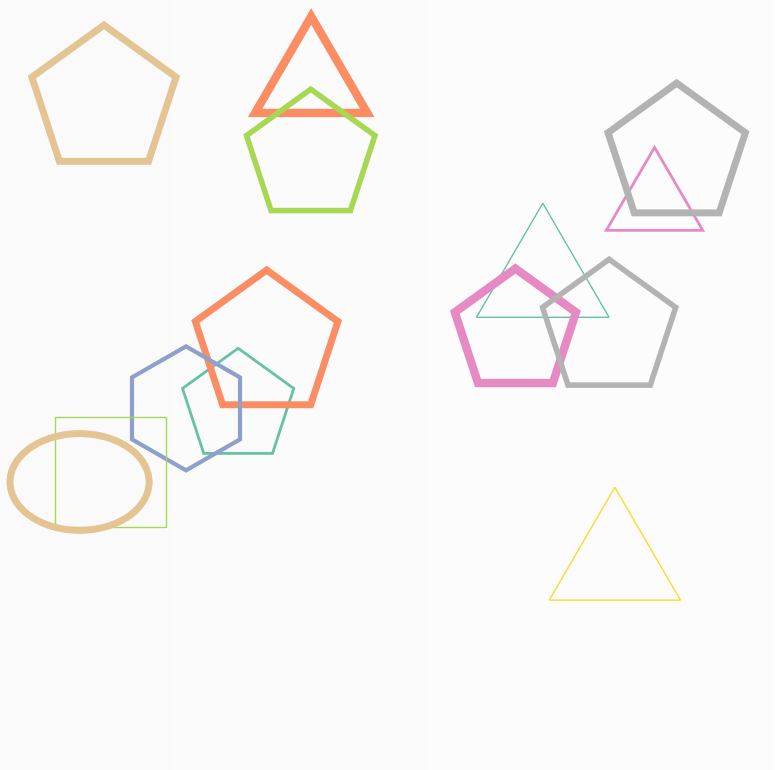[{"shape": "triangle", "thickness": 0.5, "radius": 0.49, "center": [0.7, 0.637]}, {"shape": "pentagon", "thickness": 1, "radius": 0.38, "center": [0.307, 0.472]}, {"shape": "triangle", "thickness": 3, "radius": 0.42, "center": [0.402, 0.895]}, {"shape": "pentagon", "thickness": 2.5, "radius": 0.48, "center": [0.344, 0.553]}, {"shape": "hexagon", "thickness": 1.5, "radius": 0.4, "center": [0.24, 0.47]}, {"shape": "pentagon", "thickness": 3, "radius": 0.41, "center": [0.665, 0.569]}, {"shape": "triangle", "thickness": 1, "radius": 0.36, "center": [0.845, 0.737]}, {"shape": "square", "thickness": 0.5, "radius": 0.36, "center": [0.143, 0.387]}, {"shape": "pentagon", "thickness": 2, "radius": 0.44, "center": [0.401, 0.797]}, {"shape": "triangle", "thickness": 0.5, "radius": 0.49, "center": [0.793, 0.269]}, {"shape": "oval", "thickness": 2.5, "radius": 0.45, "center": [0.103, 0.374]}, {"shape": "pentagon", "thickness": 2.5, "radius": 0.49, "center": [0.134, 0.87]}, {"shape": "pentagon", "thickness": 2.5, "radius": 0.47, "center": [0.873, 0.799]}, {"shape": "pentagon", "thickness": 2, "radius": 0.45, "center": [0.786, 0.573]}]